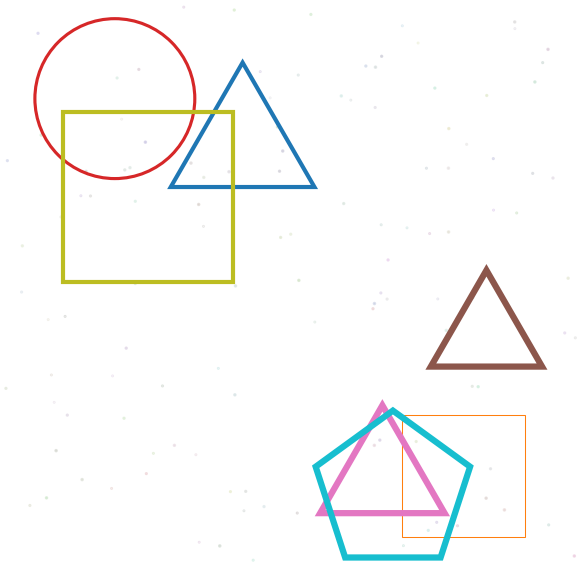[{"shape": "triangle", "thickness": 2, "radius": 0.72, "center": [0.42, 0.747]}, {"shape": "square", "thickness": 0.5, "radius": 0.53, "center": [0.803, 0.175]}, {"shape": "circle", "thickness": 1.5, "radius": 0.69, "center": [0.199, 0.828]}, {"shape": "triangle", "thickness": 3, "radius": 0.56, "center": [0.842, 0.42]}, {"shape": "triangle", "thickness": 3, "radius": 0.62, "center": [0.662, 0.173]}, {"shape": "square", "thickness": 2, "radius": 0.74, "center": [0.256, 0.658]}, {"shape": "pentagon", "thickness": 3, "radius": 0.7, "center": [0.68, 0.148]}]